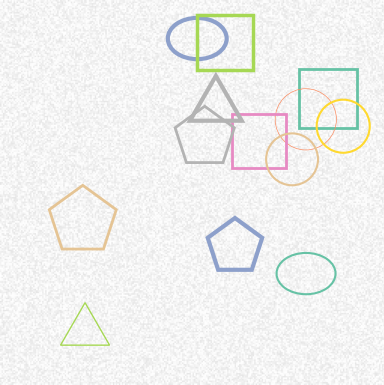[{"shape": "square", "thickness": 2, "radius": 0.38, "center": [0.852, 0.744]}, {"shape": "oval", "thickness": 1.5, "radius": 0.38, "center": [0.795, 0.289]}, {"shape": "circle", "thickness": 0.5, "radius": 0.4, "center": [0.794, 0.69]}, {"shape": "oval", "thickness": 3, "radius": 0.38, "center": [0.512, 0.9]}, {"shape": "pentagon", "thickness": 3, "radius": 0.37, "center": [0.61, 0.359]}, {"shape": "square", "thickness": 2, "radius": 0.35, "center": [0.673, 0.634]}, {"shape": "triangle", "thickness": 1, "radius": 0.37, "center": [0.221, 0.14]}, {"shape": "square", "thickness": 2.5, "radius": 0.36, "center": [0.584, 0.89]}, {"shape": "circle", "thickness": 1.5, "radius": 0.34, "center": [0.891, 0.672]}, {"shape": "pentagon", "thickness": 2, "radius": 0.46, "center": [0.215, 0.427]}, {"shape": "circle", "thickness": 1.5, "radius": 0.34, "center": [0.759, 0.586]}, {"shape": "triangle", "thickness": 3, "radius": 0.39, "center": [0.561, 0.725]}, {"shape": "pentagon", "thickness": 2, "radius": 0.4, "center": [0.532, 0.643]}]